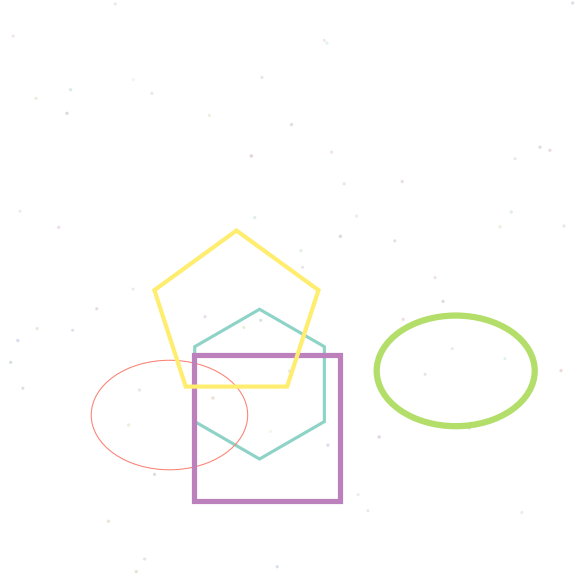[{"shape": "hexagon", "thickness": 1.5, "radius": 0.65, "center": [0.449, 0.334]}, {"shape": "oval", "thickness": 0.5, "radius": 0.68, "center": [0.293, 0.28]}, {"shape": "oval", "thickness": 3, "radius": 0.68, "center": [0.789, 0.357]}, {"shape": "square", "thickness": 2.5, "radius": 0.63, "center": [0.462, 0.258]}, {"shape": "pentagon", "thickness": 2, "radius": 0.75, "center": [0.409, 0.451]}]